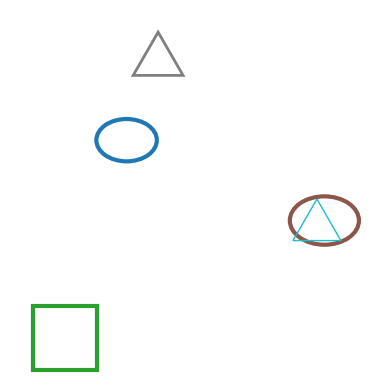[{"shape": "oval", "thickness": 3, "radius": 0.39, "center": [0.329, 0.636]}, {"shape": "square", "thickness": 3, "radius": 0.41, "center": [0.169, 0.121]}, {"shape": "oval", "thickness": 3, "radius": 0.45, "center": [0.843, 0.427]}, {"shape": "triangle", "thickness": 2, "radius": 0.37, "center": [0.411, 0.842]}, {"shape": "triangle", "thickness": 1, "radius": 0.36, "center": [0.823, 0.411]}]